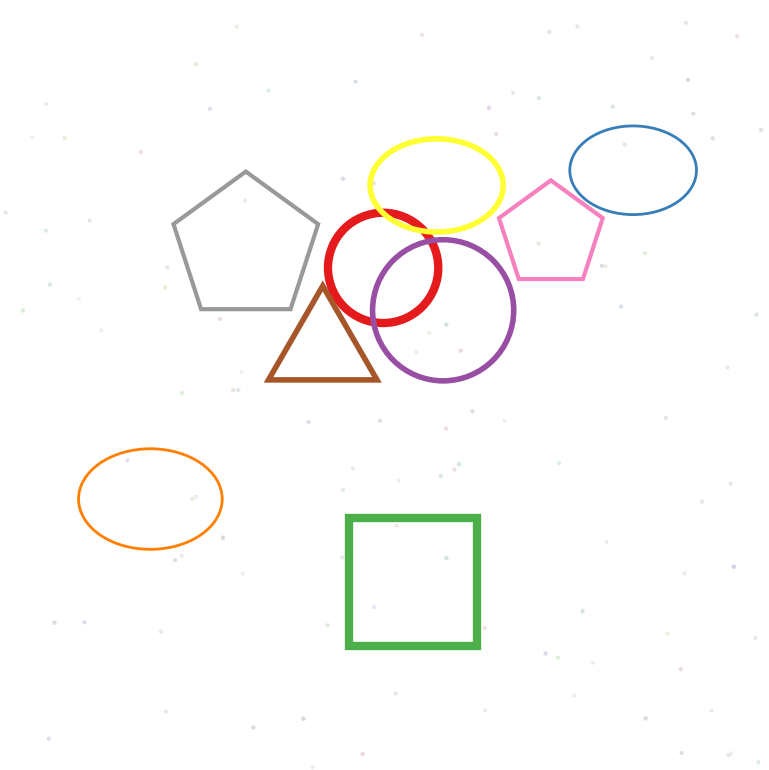[{"shape": "circle", "thickness": 3, "radius": 0.36, "center": [0.498, 0.652]}, {"shape": "oval", "thickness": 1, "radius": 0.41, "center": [0.822, 0.779]}, {"shape": "square", "thickness": 3, "radius": 0.41, "center": [0.536, 0.244]}, {"shape": "circle", "thickness": 2, "radius": 0.46, "center": [0.575, 0.597]}, {"shape": "oval", "thickness": 1, "radius": 0.47, "center": [0.195, 0.352]}, {"shape": "oval", "thickness": 2, "radius": 0.43, "center": [0.567, 0.759]}, {"shape": "triangle", "thickness": 2, "radius": 0.41, "center": [0.419, 0.547]}, {"shape": "pentagon", "thickness": 1.5, "radius": 0.35, "center": [0.715, 0.695]}, {"shape": "pentagon", "thickness": 1.5, "radius": 0.49, "center": [0.319, 0.678]}]